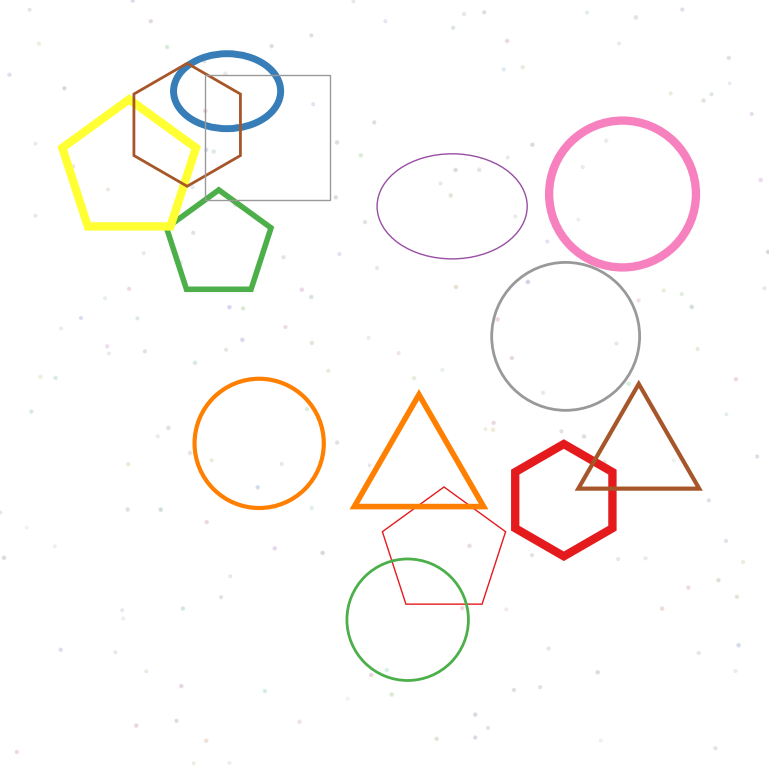[{"shape": "hexagon", "thickness": 3, "radius": 0.36, "center": [0.732, 0.35]}, {"shape": "pentagon", "thickness": 0.5, "radius": 0.42, "center": [0.577, 0.283]}, {"shape": "oval", "thickness": 2.5, "radius": 0.35, "center": [0.295, 0.882]}, {"shape": "pentagon", "thickness": 2, "radius": 0.36, "center": [0.284, 0.682]}, {"shape": "circle", "thickness": 1, "radius": 0.39, "center": [0.529, 0.195]}, {"shape": "oval", "thickness": 0.5, "radius": 0.49, "center": [0.587, 0.732]}, {"shape": "triangle", "thickness": 2, "radius": 0.48, "center": [0.544, 0.391]}, {"shape": "circle", "thickness": 1.5, "radius": 0.42, "center": [0.337, 0.424]}, {"shape": "pentagon", "thickness": 3, "radius": 0.46, "center": [0.168, 0.78]}, {"shape": "hexagon", "thickness": 1, "radius": 0.4, "center": [0.243, 0.838]}, {"shape": "triangle", "thickness": 1.5, "radius": 0.45, "center": [0.83, 0.411]}, {"shape": "circle", "thickness": 3, "radius": 0.48, "center": [0.808, 0.748]}, {"shape": "square", "thickness": 0.5, "radius": 0.4, "center": [0.347, 0.822]}, {"shape": "circle", "thickness": 1, "radius": 0.48, "center": [0.735, 0.563]}]